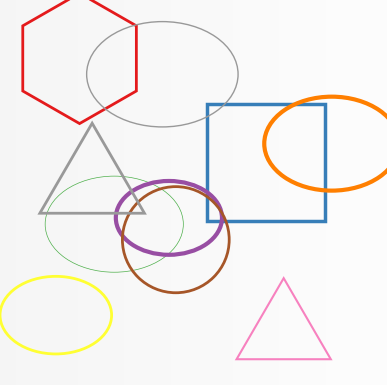[{"shape": "hexagon", "thickness": 2, "radius": 0.85, "center": [0.205, 0.848]}, {"shape": "square", "thickness": 2.5, "radius": 0.76, "center": [0.687, 0.577]}, {"shape": "oval", "thickness": 0.5, "radius": 0.89, "center": [0.295, 0.418]}, {"shape": "oval", "thickness": 3, "radius": 0.68, "center": [0.436, 0.434]}, {"shape": "oval", "thickness": 3, "radius": 0.87, "center": [0.856, 0.627]}, {"shape": "oval", "thickness": 2, "radius": 0.72, "center": [0.144, 0.181]}, {"shape": "circle", "thickness": 2, "radius": 0.69, "center": [0.454, 0.377]}, {"shape": "triangle", "thickness": 1.5, "radius": 0.7, "center": [0.732, 0.137]}, {"shape": "oval", "thickness": 1, "radius": 0.98, "center": [0.419, 0.807]}, {"shape": "triangle", "thickness": 2, "radius": 0.78, "center": [0.238, 0.524]}]